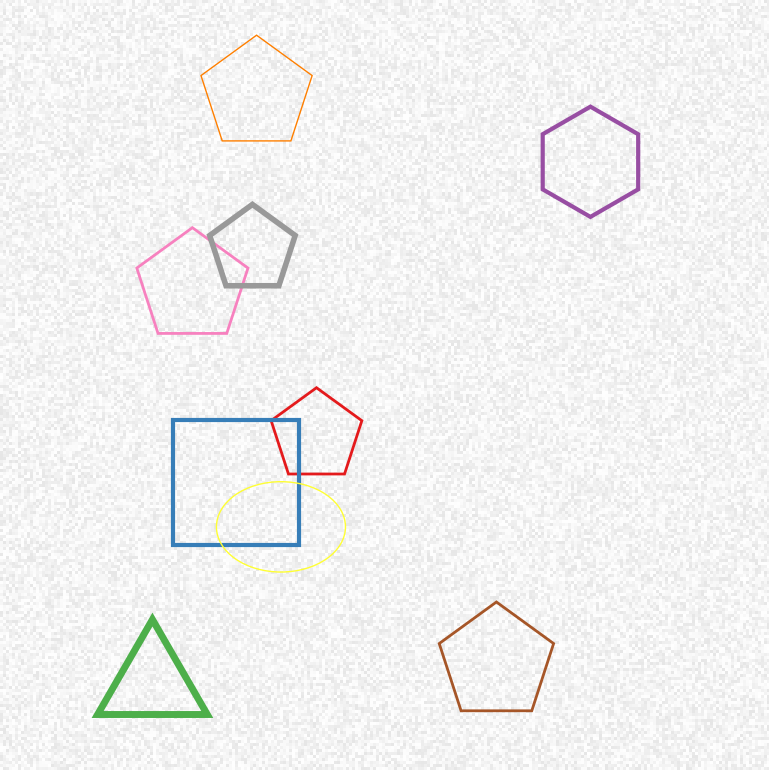[{"shape": "pentagon", "thickness": 1, "radius": 0.31, "center": [0.411, 0.435]}, {"shape": "square", "thickness": 1.5, "radius": 0.41, "center": [0.307, 0.374]}, {"shape": "triangle", "thickness": 2.5, "radius": 0.41, "center": [0.198, 0.113]}, {"shape": "hexagon", "thickness": 1.5, "radius": 0.36, "center": [0.767, 0.79]}, {"shape": "pentagon", "thickness": 0.5, "radius": 0.38, "center": [0.333, 0.878]}, {"shape": "oval", "thickness": 0.5, "radius": 0.42, "center": [0.365, 0.316]}, {"shape": "pentagon", "thickness": 1, "radius": 0.39, "center": [0.645, 0.14]}, {"shape": "pentagon", "thickness": 1, "radius": 0.38, "center": [0.25, 0.628]}, {"shape": "pentagon", "thickness": 2, "radius": 0.29, "center": [0.328, 0.676]}]